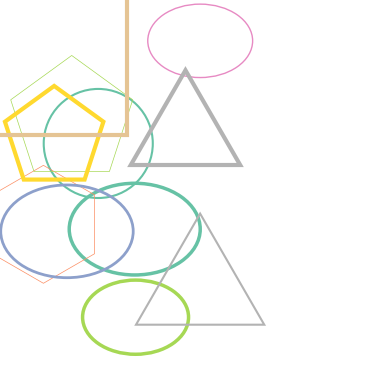[{"shape": "oval", "thickness": 2.5, "radius": 0.85, "center": [0.35, 0.405]}, {"shape": "circle", "thickness": 1.5, "radius": 0.71, "center": [0.255, 0.627]}, {"shape": "hexagon", "thickness": 0.5, "radius": 0.77, "center": [0.113, 0.417]}, {"shape": "oval", "thickness": 2, "radius": 0.86, "center": [0.174, 0.399]}, {"shape": "oval", "thickness": 1, "radius": 0.68, "center": [0.52, 0.894]}, {"shape": "pentagon", "thickness": 0.5, "radius": 0.83, "center": [0.186, 0.689]}, {"shape": "oval", "thickness": 2.5, "radius": 0.69, "center": [0.352, 0.176]}, {"shape": "pentagon", "thickness": 3, "radius": 0.67, "center": [0.141, 0.642]}, {"shape": "square", "thickness": 3, "radius": 0.98, "center": [0.133, 0.846]}, {"shape": "triangle", "thickness": 1.5, "radius": 0.96, "center": [0.52, 0.253]}, {"shape": "triangle", "thickness": 3, "radius": 0.82, "center": [0.482, 0.653]}]